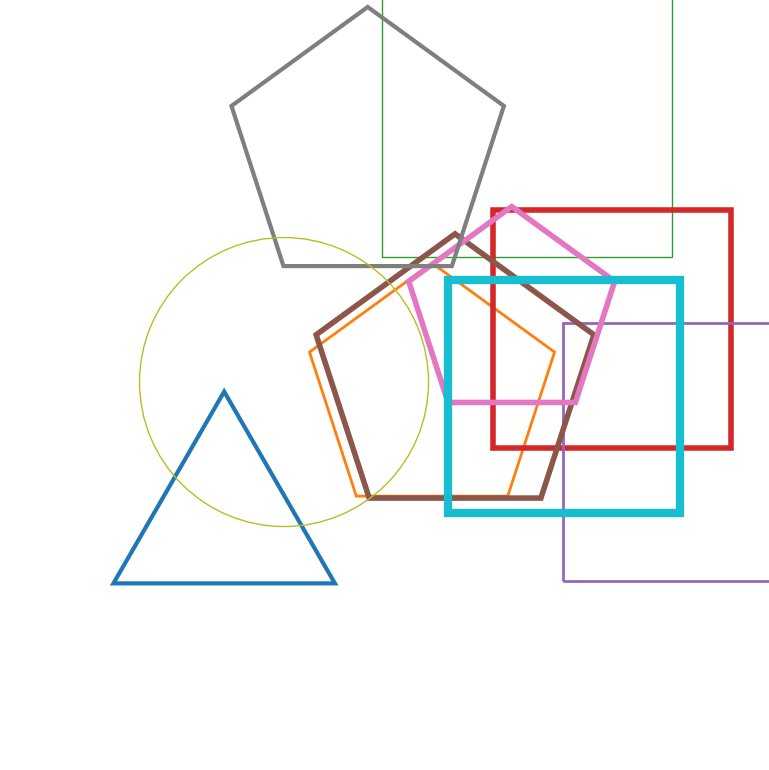[{"shape": "triangle", "thickness": 1.5, "radius": 0.83, "center": [0.291, 0.325]}, {"shape": "pentagon", "thickness": 1, "radius": 0.84, "center": [0.561, 0.491]}, {"shape": "square", "thickness": 0.5, "radius": 0.94, "center": [0.685, 0.854]}, {"shape": "square", "thickness": 2, "radius": 0.77, "center": [0.795, 0.573]}, {"shape": "square", "thickness": 1, "radius": 0.84, "center": [0.898, 0.413]}, {"shape": "pentagon", "thickness": 2, "radius": 0.95, "center": [0.591, 0.507]}, {"shape": "pentagon", "thickness": 2, "radius": 0.7, "center": [0.665, 0.591]}, {"shape": "pentagon", "thickness": 1.5, "radius": 0.93, "center": [0.478, 0.805]}, {"shape": "circle", "thickness": 0.5, "radius": 0.94, "center": [0.369, 0.504]}, {"shape": "square", "thickness": 3, "radius": 0.76, "center": [0.733, 0.485]}]